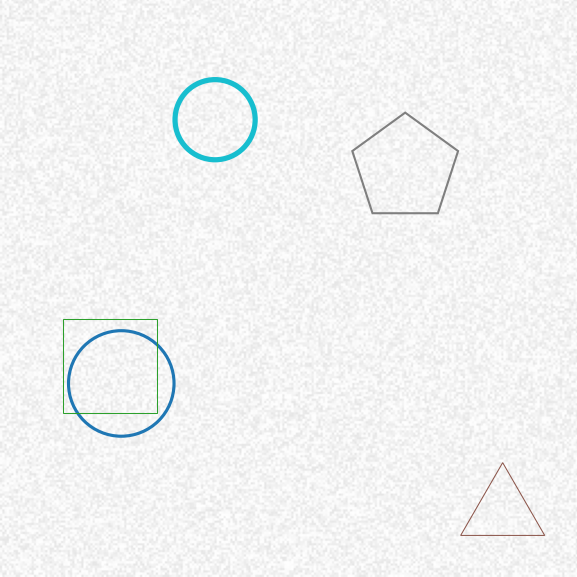[{"shape": "circle", "thickness": 1.5, "radius": 0.46, "center": [0.21, 0.335]}, {"shape": "square", "thickness": 0.5, "radius": 0.41, "center": [0.191, 0.365]}, {"shape": "triangle", "thickness": 0.5, "radius": 0.42, "center": [0.87, 0.114]}, {"shape": "pentagon", "thickness": 1, "radius": 0.48, "center": [0.702, 0.708]}, {"shape": "circle", "thickness": 2.5, "radius": 0.35, "center": [0.372, 0.792]}]